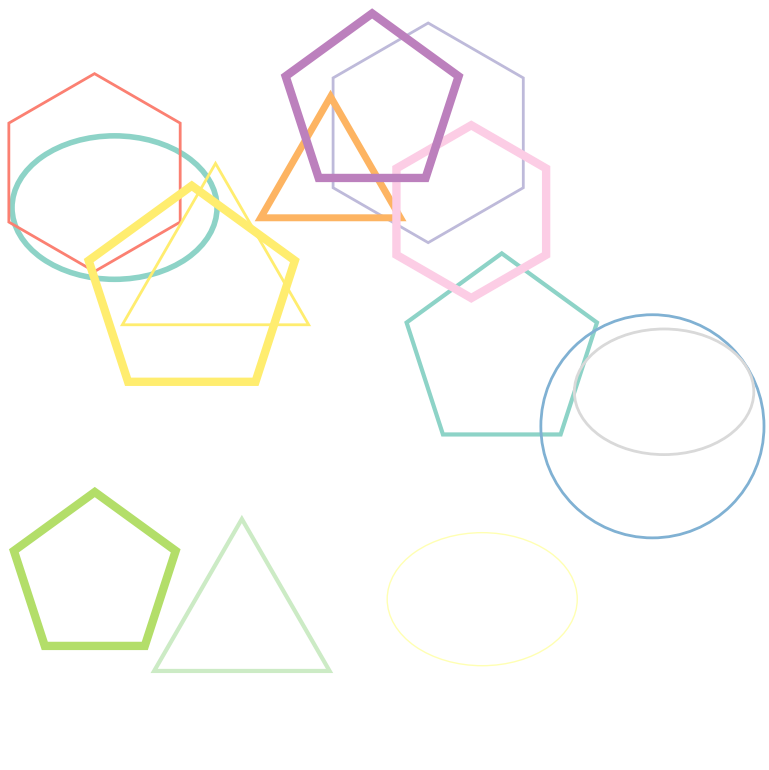[{"shape": "pentagon", "thickness": 1.5, "radius": 0.65, "center": [0.652, 0.541]}, {"shape": "oval", "thickness": 2, "radius": 0.67, "center": [0.149, 0.73]}, {"shape": "oval", "thickness": 0.5, "radius": 0.62, "center": [0.626, 0.222]}, {"shape": "hexagon", "thickness": 1, "radius": 0.71, "center": [0.556, 0.827]}, {"shape": "hexagon", "thickness": 1, "radius": 0.64, "center": [0.123, 0.776]}, {"shape": "circle", "thickness": 1, "radius": 0.72, "center": [0.847, 0.446]}, {"shape": "triangle", "thickness": 2.5, "radius": 0.52, "center": [0.429, 0.77]}, {"shape": "pentagon", "thickness": 3, "radius": 0.55, "center": [0.123, 0.251]}, {"shape": "hexagon", "thickness": 3, "radius": 0.56, "center": [0.612, 0.725]}, {"shape": "oval", "thickness": 1, "radius": 0.58, "center": [0.862, 0.491]}, {"shape": "pentagon", "thickness": 3, "radius": 0.59, "center": [0.483, 0.864]}, {"shape": "triangle", "thickness": 1.5, "radius": 0.66, "center": [0.314, 0.194]}, {"shape": "triangle", "thickness": 1, "radius": 0.7, "center": [0.28, 0.648]}, {"shape": "pentagon", "thickness": 3, "radius": 0.7, "center": [0.249, 0.618]}]